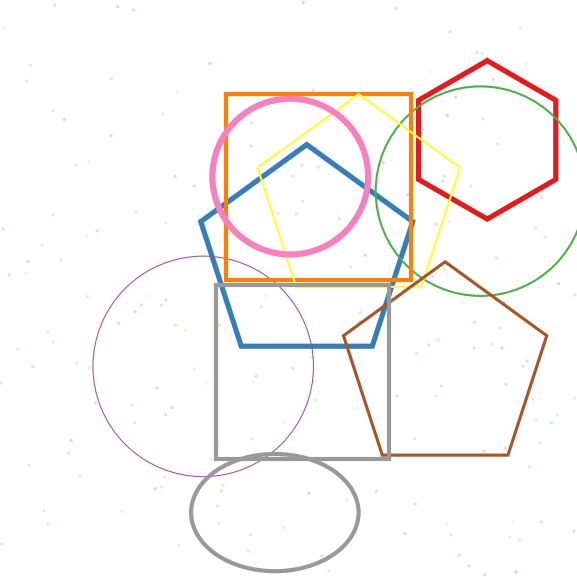[{"shape": "hexagon", "thickness": 2.5, "radius": 0.69, "center": [0.844, 0.757]}, {"shape": "pentagon", "thickness": 2.5, "radius": 0.96, "center": [0.531, 0.556]}, {"shape": "circle", "thickness": 1, "radius": 0.91, "center": [0.832, 0.668]}, {"shape": "circle", "thickness": 0.5, "radius": 0.95, "center": [0.352, 0.365]}, {"shape": "square", "thickness": 2, "radius": 0.8, "center": [0.551, 0.675]}, {"shape": "pentagon", "thickness": 1, "radius": 0.92, "center": [0.621, 0.652]}, {"shape": "pentagon", "thickness": 1.5, "radius": 0.93, "center": [0.771, 0.361]}, {"shape": "circle", "thickness": 3, "radius": 0.67, "center": [0.503, 0.693]}, {"shape": "square", "thickness": 2, "radius": 0.75, "center": [0.524, 0.355]}, {"shape": "oval", "thickness": 2, "radius": 0.73, "center": [0.476, 0.112]}]